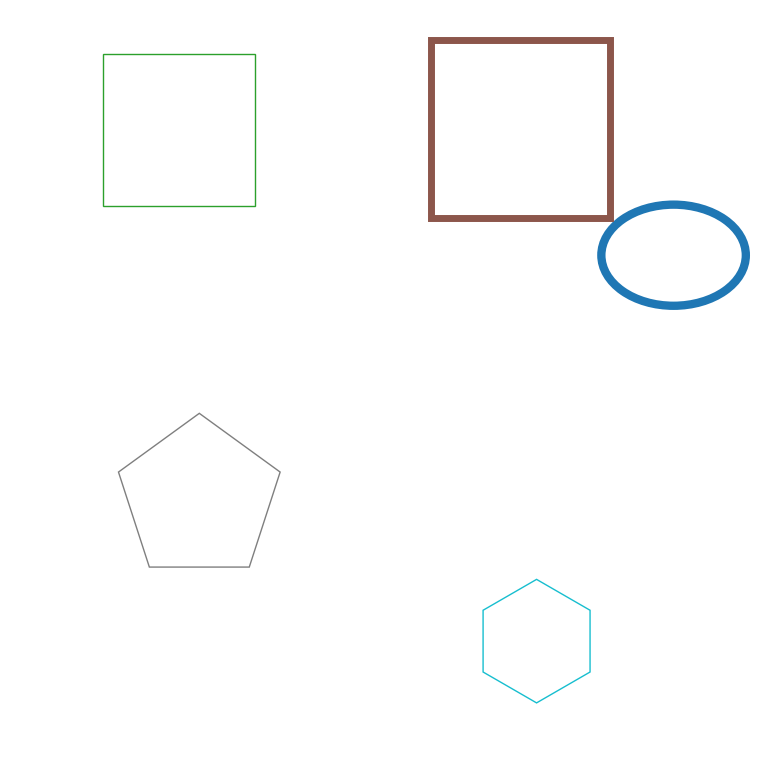[{"shape": "oval", "thickness": 3, "radius": 0.47, "center": [0.875, 0.669]}, {"shape": "square", "thickness": 0.5, "radius": 0.49, "center": [0.233, 0.832]}, {"shape": "square", "thickness": 2.5, "radius": 0.58, "center": [0.676, 0.833]}, {"shape": "pentagon", "thickness": 0.5, "radius": 0.55, "center": [0.259, 0.353]}, {"shape": "hexagon", "thickness": 0.5, "radius": 0.4, "center": [0.697, 0.167]}]